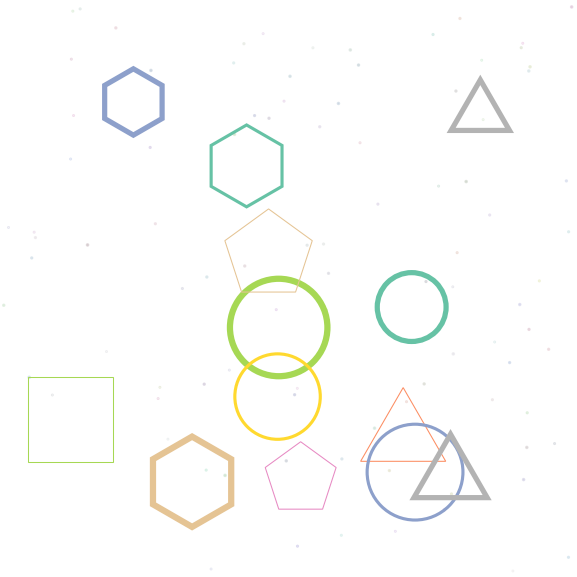[{"shape": "hexagon", "thickness": 1.5, "radius": 0.35, "center": [0.427, 0.712]}, {"shape": "circle", "thickness": 2.5, "radius": 0.3, "center": [0.713, 0.467]}, {"shape": "triangle", "thickness": 0.5, "radius": 0.43, "center": [0.698, 0.243]}, {"shape": "circle", "thickness": 1.5, "radius": 0.41, "center": [0.719, 0.182]}, {"shape": "hexagon", "thickness": 2.5, "radius": 0.29, "center": [0.231, 0.823]}, {"shape": "pentagon", "thickness": 0.5, "radius": 0.32, "center": [0.521, 0.17]}, {"shape": "circle", "thickness": 3, "radius": 0.42, "center": [0.483, 0.432]}, {"shape": "square", "thickness": 0.5, "radius": 0.37, "center": [0.122, 0.273]}, {"shape": "circle", "thickness": 1.5, "radius": 0.37, "center": [0.481, 0.312]}, {"shape": "hexagon", "thickness": 3, "radius": 0.39, "center": [0.333, 0.165]}, {"shape": "pentagon", "thickness": 0.5, "radius": 0.4, "center": [0.465, 0.558]}, {"shape": "triangle", "thickness": 2.5, "radius": 0.29, "center": [0.832, 0.802]}, {"shape": "triangle", "thickness": 2.5, "radius": 0.37, "center": [0.78, 0.174]}]